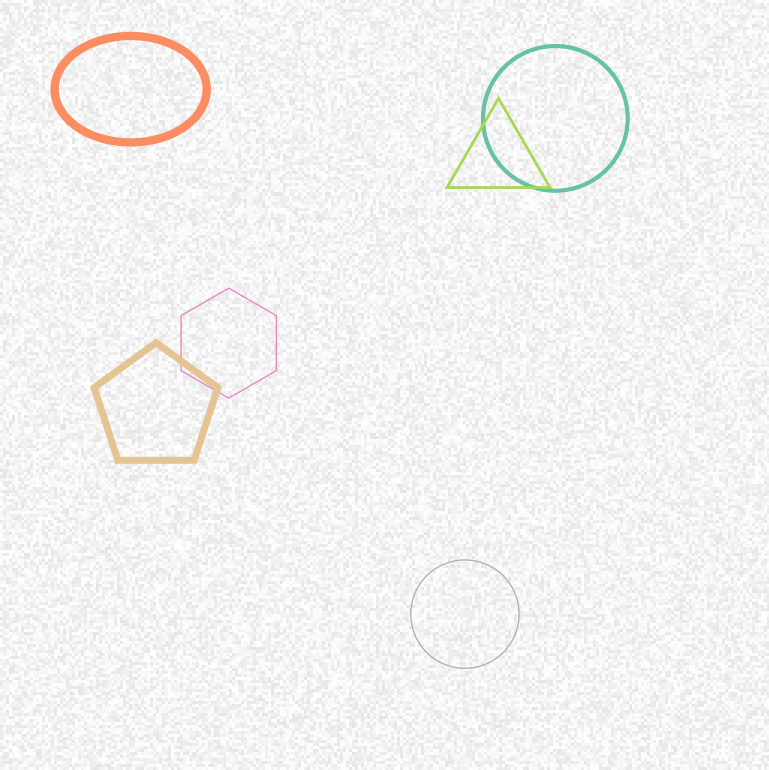[{"shape": "circle", "thickness": 1.5, "radius": 0.47, "center": [0.721, 0.846]}, {"shape": "oval", "thickness": 3, "radius": 0.49, "center": [0.17, 0.884]}, {"shape": "hexagon", "thickness": 0.5, "radius": 0.36, "center": [0.297, 0.554]}, {"shape": "triangle", "thickness": 1, "radius": 0.39, "center": [0.647, 0.795]}, {"shape": "pentagon", "thickness": 2.5, "radius": 0.42, "center": [0.203, 0.471]}, {"shape": "circle", "thickness": 0.5, "radius": 0.35, "center": [0.604, 0.202]}]